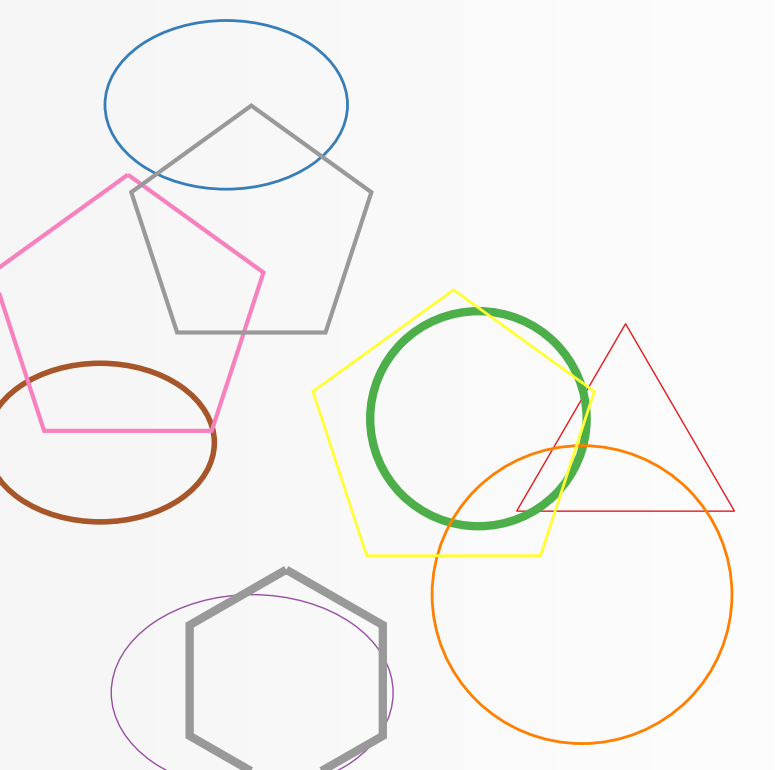[{"shape": "triangle", "thickness": 0.5, "radius": 0.81, "center": [0.807, 0.417]}, {"shape": "oval", "thickness": 1, "radius": 0.78, "center": [0.292, 0.864]}, {"shape": "circle", "thickness": 3, "radius": 0.7, "center": [0.617, 0.456]}, {"shape": "oval", "thickness": 0.5, "radius": 0.91, "center": [0.325, 0.1]}, {"shape": "circle", "thickness": 1, "radius": 0.97, "center": [0.751, 0.228]}, {"shape": "pentagon", "thickness": 1, "radius": 0.95, "center": [0.585, 0.433]}, {"shape": "oval", "thickness": 2, "radius": 0.74, "center": [0.129, 0.425]}, {"shape": "pentagon", "thickness": 1.5, "radius": 0.92, "center": [0.165, 0.589]}, {"shape": "hexagon", "thickness": 3, "radius": 0.72, "center": [0.369, 0.116]}, {"shape": "pentagon", "thickness": 1.5, "radius": 0.81, "center": [0.324, 0.7]}]